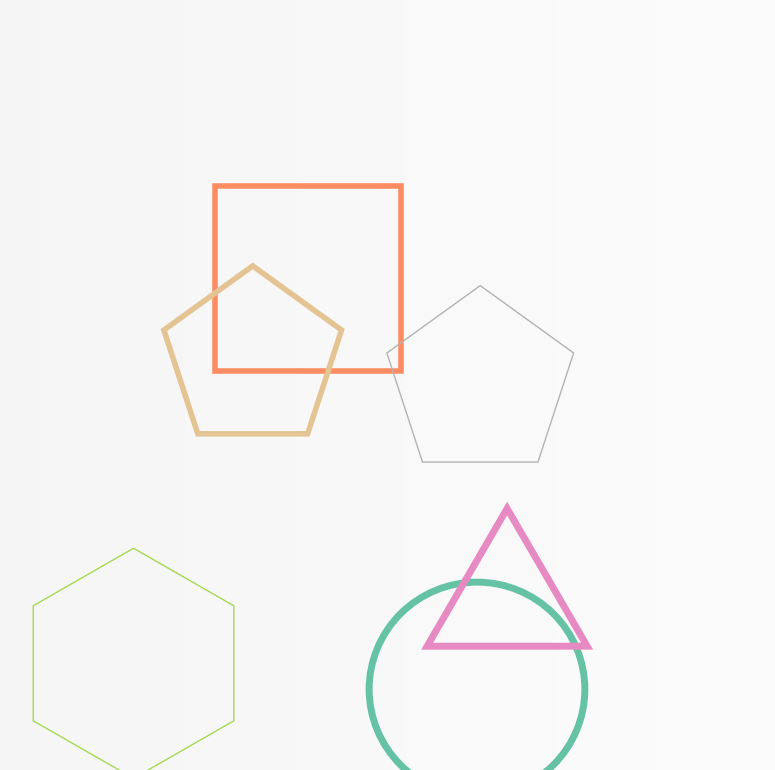[{"shape": "circle", "thickness": 2.5, "radius": 0.7, "center": [0.615, 0.105]}, {"shape": "square", "thickness": 2, "radius": 0.6, "center": [0.397, 0.638]}, {"shape": "triangle", "thickness": 2.5, "radius": 0.6, "center": [0.654, 0.22]}, {"shape": "hexagon", "thickness": 0.5, "radius": 0.75, "center": [0.172, 0.139]}, {"shape": "pentagon", "thickness": 2, "radius": 0.6, "center": [0.326, 0.534]}, {"shape": "pentagon", "thickness": 0.5, "radius": 0.63, "center": [0.62, 0.502]}]